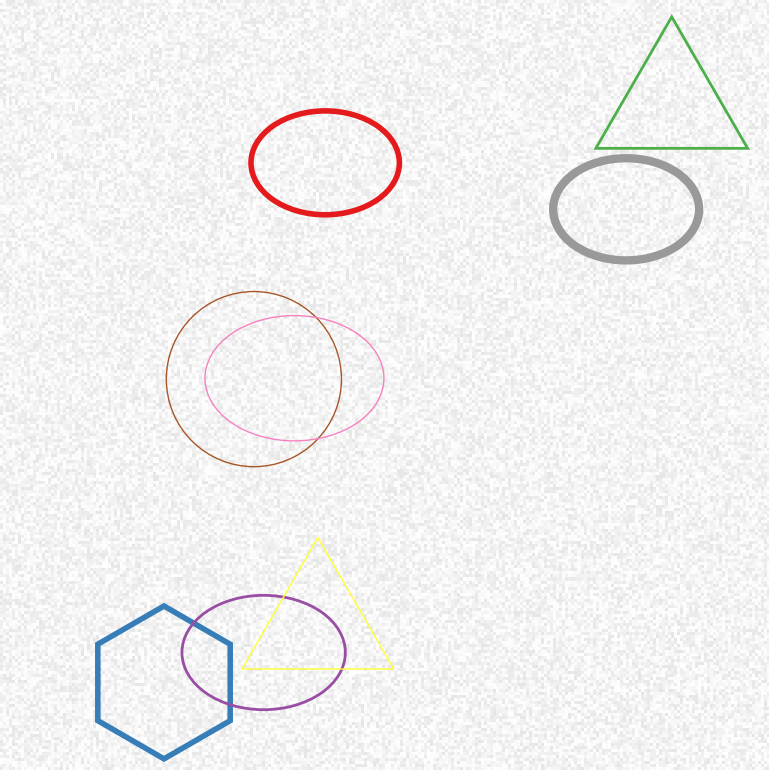[{"shape": "oval", "thickness": 2, "radius": 0.48, "center": [0.422, 0.789]}, {"shape": "hexagon", "thickness": 2, "radius": 0.5, "center": [0.213, 0.114]}, {"shape": "triangle", "thickness": 1, "radius": 0.57, "center": [0.872, 0.864]}, {"shape": "oval", "thickness": 1, "radius": 0.53, "center": [0.342, 0.153]}, {"shape": "triangle", "thickness": 0.5, "radius": 0.57, "center": [0.413, 0.188]}, {"shape": "circle", "thickness": 0.5, "radius": 0.57, "center": [0.33, 0.508]}, {"shape": "oval", "thickness": 0.5, "radius": 0.58, "center": [0.382, 0.509]}, {"shape": "oval", "thickness": 3, "radius": 0.47, "center": [0.813, 0.728]}]